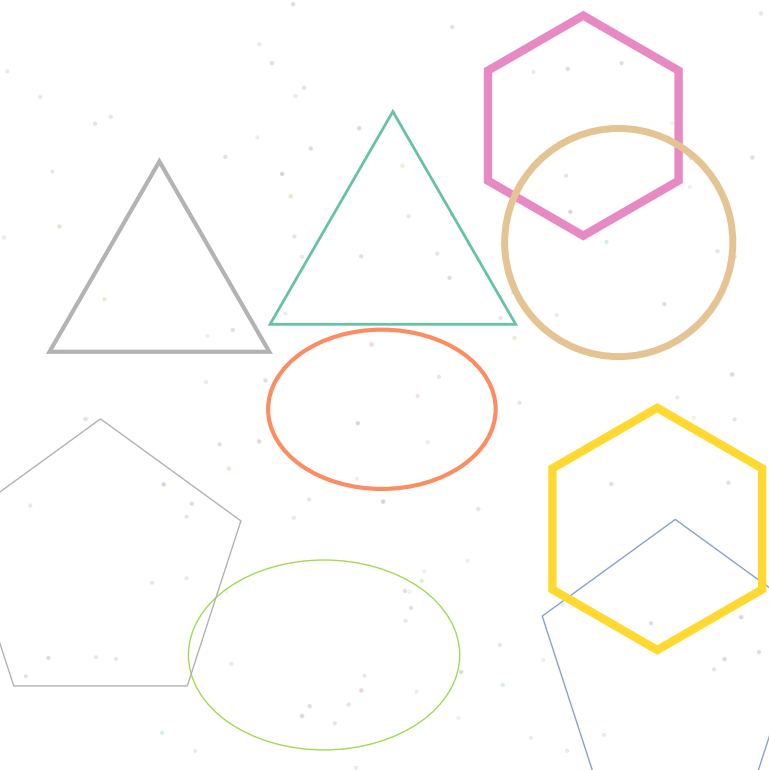[{"shape": "triangle", "thickness": 1, "radius": 0.92, "center": [0.51, 0.671]}, {"shape": "oval", "thickness": 1.5, "radius": 0.74, "center": [0.496, 0.468]}, {"shape": "pentagon", "thickness": 0.5, "radius": 0.91, "center": [0.877, 0.144]}, {"shape": "hexagon", "thickness": 3, "radius": 0.71, "center": [0.757, 0.837]}, {"shape": "oval", "thickness": 0.5, "radius": 0.88, "center": [0.421, 0.149]}, {"shape": "hexagon", "thickness": 3, "radius": 0.79, "center": [0.854, 0.313]}, {"shape": "circle", "thickness": 2.5, "radius": 0.74, "center": [0.804, 0.685]}, {"shape": "pentagon", "thickness": 0.5, "radius": 0.96, "center": [0.131, 0.264]}, {"shape": "triangle", "thickness": 1.5, "radius": 0.82, "center": [0.207, 0.626]}]